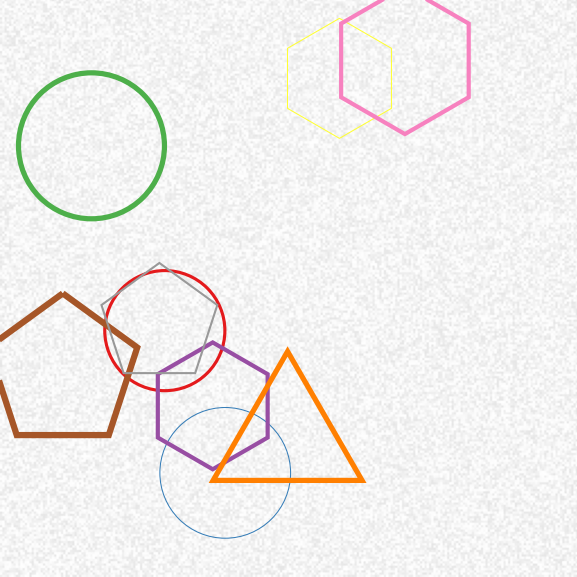[{"shape": "circle", "thickness": 1.5, "radius": 0.52, "center": [0.285, 0.427]}, {"shape": "circle", "thickness": 0.5, "radius": 0.57, "center": [0.39, 0.18]}, {"shape": "circle", "thickness": 2.5, "radius": 0.63, "center": [0.158, 0.747]}, {"shape": "hexagon", "thickness": 2, "radius": 0.55, "center": [0.368, 0.296]}, {"shape": "triangle", "thickness": 2.5, "radius": 0.74, "center": [0.498, 0.242]}, {"shape": "hexagon", "thickness": 0.5, "radius": 0.52, "center": [0.588, 0.863]}, {"shape": "pentagon", "thickness": 3, "radius": 0.68, "center": [0.109, 0.355]}, {"shape": "hexagon", "thickness": 2, "radius": 0.64, "center": [0.701, 0.895]}, {"shape": "pentagon", "thickness": 1, "radius": 0.53, "center": [0.276, 0.438]}]